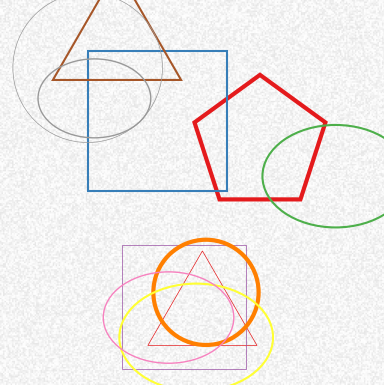[{"shape": "triangle", "thickness": 0.5, "radius": 0.82, "center": [0.526, 0.185]}, {"shape": "pentagon", "thickness": 3, "radius": 0.89, "center": [0.675, 0.627]}, {"shape": "square", "thickness": 1.5, "radius": 0.9, "center": [0.41, 0.686]}, {"shape": "oval", "thickness": 1.5, "radius": 0.95, "center": [0.872, 0.542]}, {"shape": "square", "thickness": 0.5, "radius": 0.81, "center": [0.479, 0.202]}, {"shape": "circle", "thickness": 3, "radius": 0.68, "center": [0.535, 0.241]}, {"shape": "oval", "thickness": 1.5, "radius": 1.0, "center": [0.51, 0.124]}, {"shape": "triangle", "thickness": 1.5, "radius": 0.96, "center": [0.304, 0.888]}, {"shape": "oval", "thickness": 1, "radius": 0.85, "center": [0.438, 0.175]}, {"shape": "circle", "thickness": 0.5, "radius": 0.97, "center": [0.228, 0.824]}, {"shape": "oval", "thickness": 1, "radius": 0.73, "center": [0.245, 0.745]}]